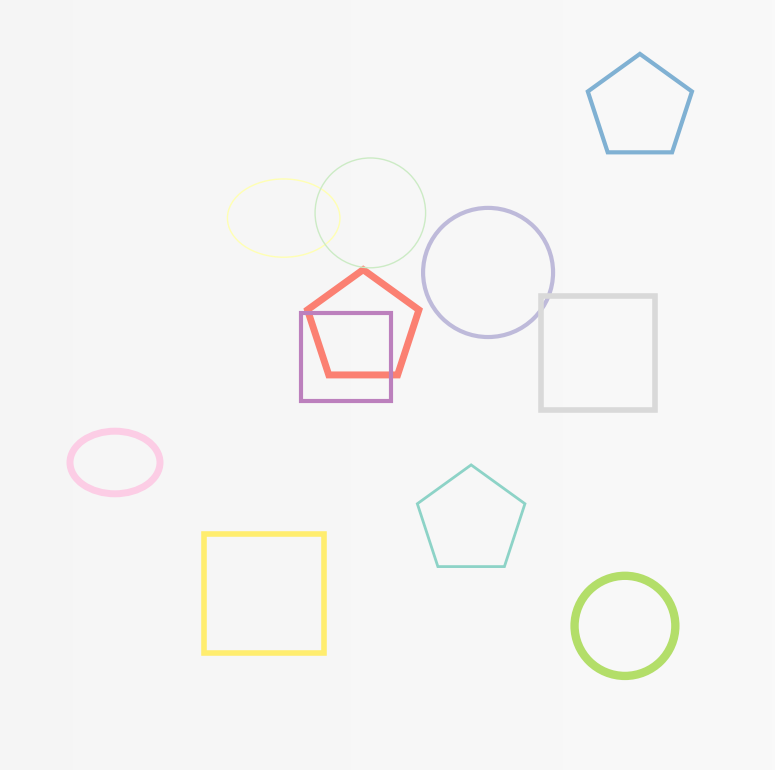[{"shape": "pentagon", "thickness": 1, "radius": 0.37, "center": [0.608, 0.323]}, {"shape": "oval", "thickness": 0.5, "radius": 0.36, "center": [0.366, 0.717]}, {"shape": "circle", "thickness": 1.5, "radius": 0.42, "center": [0.63, 0.646]}, {"shape": "pentagon", "thickness": 2.5, "radius": 0.38, "center": [0.469, 0.574]}, {"shape": "pentagon", "thickness": 1.5, "radius": 0.35, "center": [0.826, 0.859]}, {"shape": "circle", "thickness": 3, "radius": 0.33, "center": [0.806, 0.187]}, {"shape": "oval", "thickness": 2.5, "radius": 0.29, "center": [0.148, 0.399]}, {"shape": "square", "thickness": 2, "radius": 0.37, "center": [0.772, 0.541]}, {"shape": "square", "thickness": 1.5, "radius": 0.29, "center": [0.446, 0.536]}, {"shape": "circle", "thickness": 0.5, "radius": 0.36, "center": [0.478, 0.724]}, {"shape": "square", "thickness": 2, "radius": 0.39, "center": [0.341, 0.229]}]